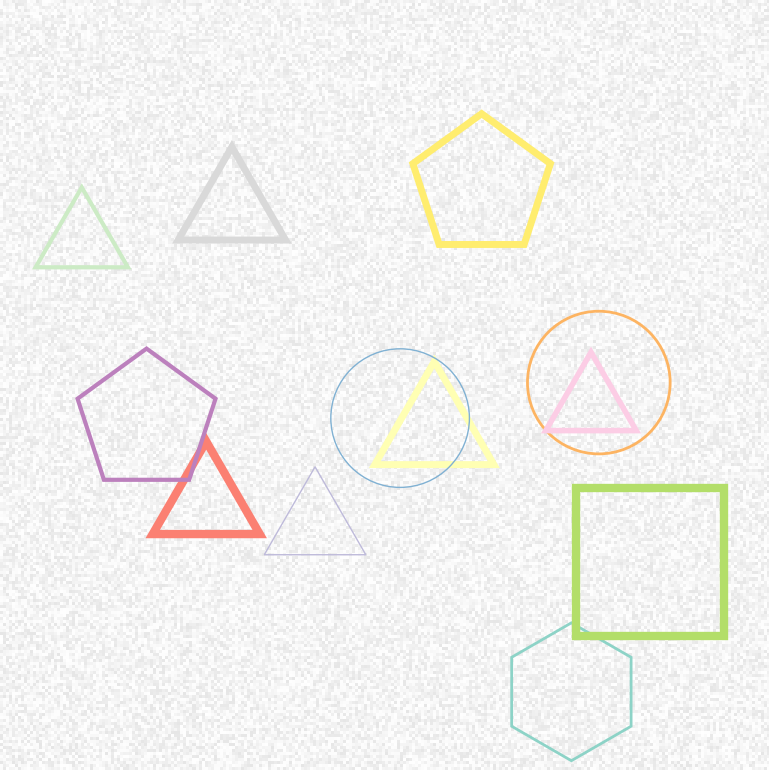[{"shape": "hexagon", "thickness": 1, "radius": 0.45, "center": [0.742, 0.102]}, {"shape": "triangle", "thickness": 2.5, "radius": 0.45, "center": [0.564, 0.441]}, {"shape": "triangle", "thickness": 0.5, "radius": 0.38, "center": [0.409, 0.318]}, {"shape": "triangle", "thickness": 3, "radius": 0.4, "center": [0.268, 0.347]}, {"shape": "circle", "thickness": 0.5, "radius": 0.45, "center": [0.52, 0.457]}, {"shape": "circle", "thickness": 1, "radius": 0.46, "center": [0.778, 0.503]}, {"shape": "square", "thickness": 3, "radius": 0.48, "center": [0.844, 0.27]}, {"shape": "triangle", "thickness": 2, "radius": 0.34, "center": [0.768, 0.475]}, {"shape": "triangle", "thickness": 2.5, "radius": 0.4, "center": [0.301, 0.729]}, {"shape": "pentagon", "thickness": 1.5, "radius": 0.47, "center": [0.19, 0.453]}, {"shape": "triangle", "thickness": 1.5, "radius": 0.35, "center": [0.106, 0.687]}, {"shape": "pentagon", "thickness": 2.5, "radius": 0.47, "center": [0.625, 0.758]}]